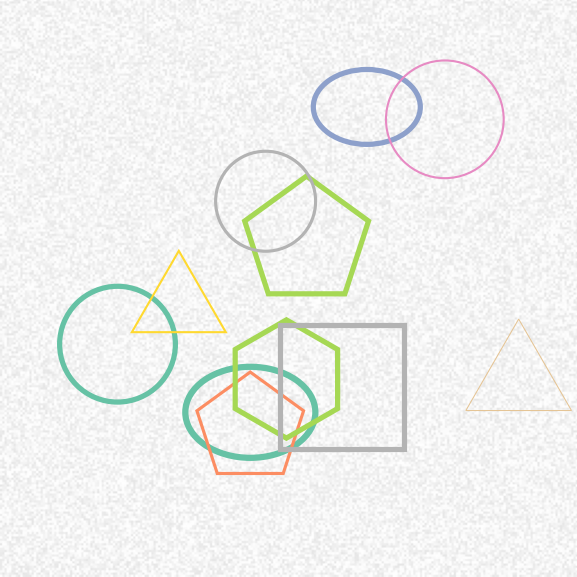[{"shape": "oval", "thickness": 3, "radius": 0.56, "center": [0.433, 0.285]}, {"shape": "circle", "thickness": 2.5, "radius": 0.5, "center": [0.203, 0.403]}, {"shape": "pentagon", "thickness": 1.5, "radius": 0.49, "center": [0.433, 0.258]}, {"shape": "oval", "thickness": 2.5, "radius": 0.46, "center": [0.635, 0.814]}, {"shape": "circle", "thickness": 1, "radius": 0.51, "center": [0.77, 0.793]}, {"shape": "pentagon", "thickness": 2.5, "radius": 0.56, "center": [0.531, 0.582]}, {"shape": "hexagon", "thickness": 2.5, "radius": 0.51, "center": [0.496, 0.343]}, {"shape": "triangle", "thickness": 1, "radius": 0.47, "center": [0.31, 0.471]}, {"shape": "triangle", "thickness": 0.5, "radius": 0.53, "center": [0.898, 0.341]}, {"shape": "circle", "thickness": 1.5, "radius": 0.43, "center": [0.46, 0.651]}, {"shape": "square", "thickness": 2.5, "radius": 0.54, "center": [0.592, 0.329]}]